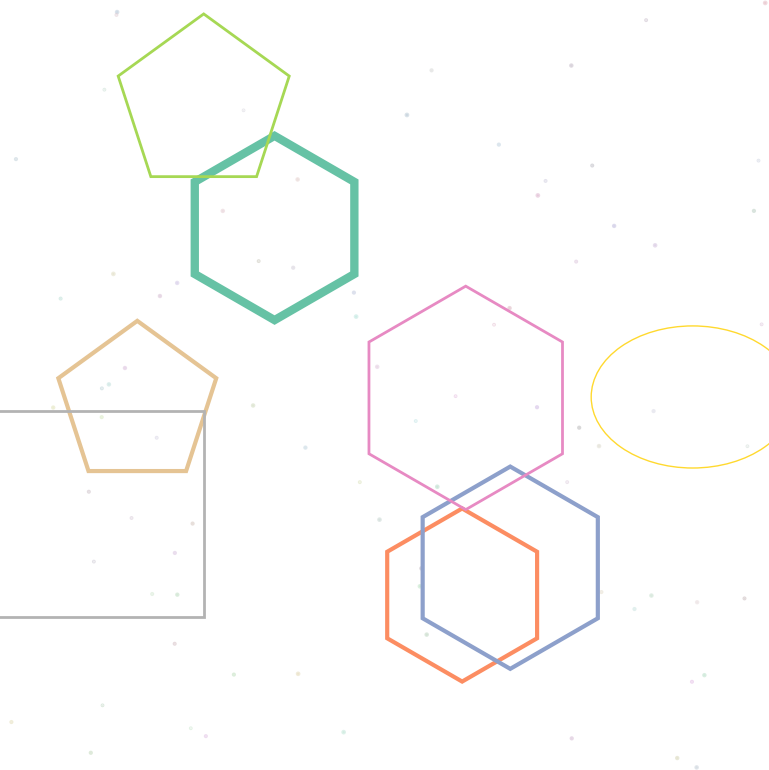[{"shape": "hexagon", "thickness": 3, "radius": 0.6, "center": [0.357, 0.704]}, {"shape": "hexagon", "thickness": 1.5, "radius": 0.56, "center": [0.6, 0.227]}, {"shape": "hexagon", "thickness": 1.5, "radius": 0.66, "center": [0.663, 0.263]}, {"shape": "hexagon", "thickness": 1, "radius": 0.73, "center": [0.605, 0.483]}, {"shape": "pentagon", "thickness": 1, "radius": 0.58, "center": [0.265, 0.865]}, {"shape": "oval", "thickness": 0.5, "radius": 0.66, "center": [0.9, 0.484]}, {"shape": "pentagon", "thickness": 1.5, "radius": 0.54, "center": [0.178, 0.475]}, {"shape": "square", "thickness": 1, "radius": 0.67, "center": [0.131, 0.332]}]